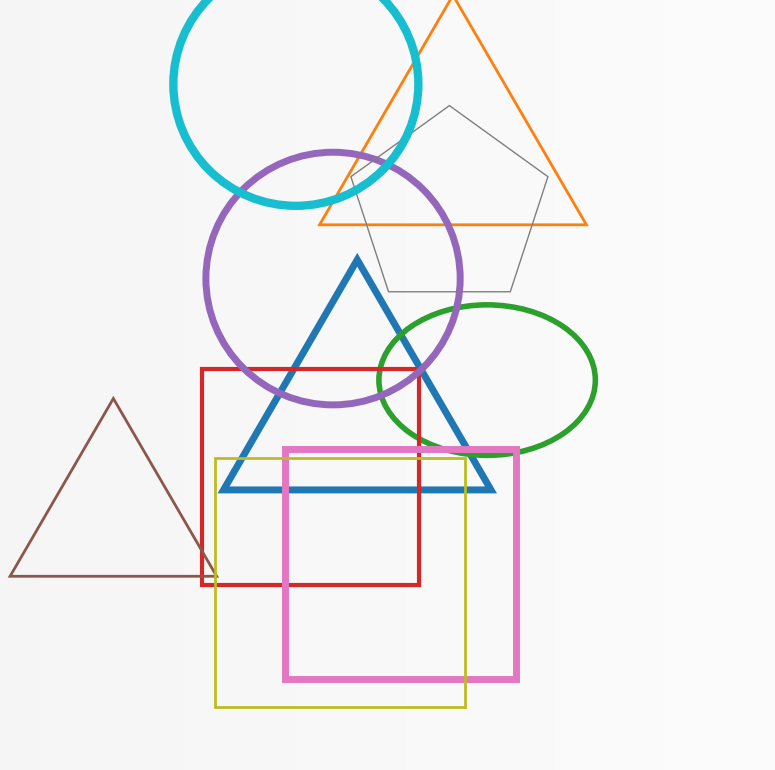[{"shape": "triangle", "thickness": 2.5, "radius": 1.0, "center": [0.461, 0.463]}, {"shape": "triangle", "thickness": 1, "radius": 0.99, "center": [0.584, 0.807]}, {"shape": "oval", "thickness": 2, "radius": 0.7, "center": [0.629, 0.506]}, {"shape": "square", "thickness": 1.5, "radius": 0.7, "center": [0.401, 0.381]}, {"shape": "circle", "thickness": 2.5, "radius": 0.82, "center": [0.43, 0.638]}, {"shape": "triangle", "thickness": 1, "radius": 0.77, "center": [0.146, 0.329]}, {"shape": "square", "thickness": 2.5, "radius": 0.75, "center": [0.517, 0.267]}, {"shape": "pentagon", "thickness": 0.5, "radius": 0.67, "center": [0.58, 0.729]}, {"shape": "square", "thickness": 1, "radius": 0.81, "center": [0.439, 0.243]}, {"shape": "circle", "thickness": 3, "radius": 0.79, "center": [0.382, 0.891]}]